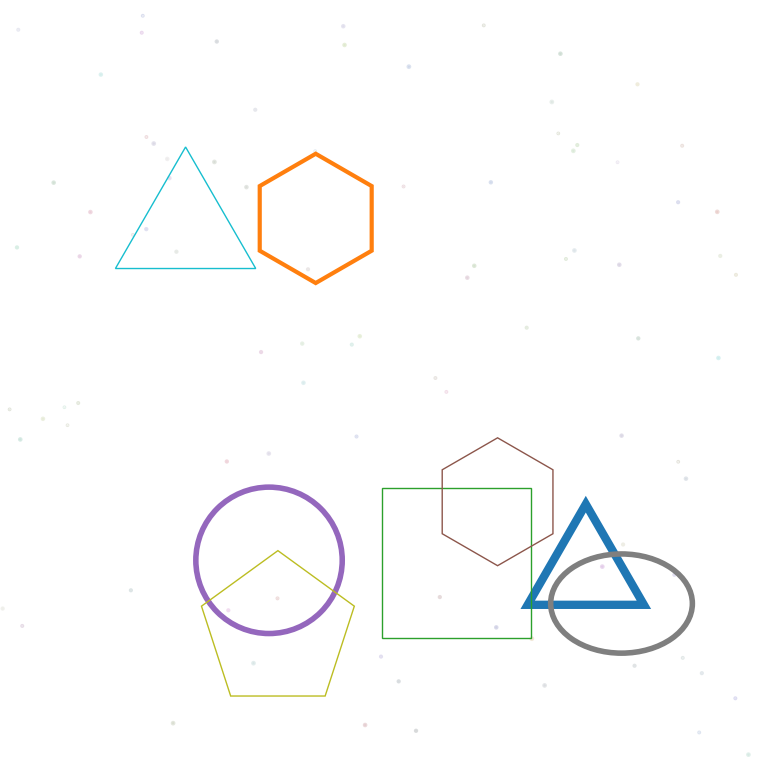[{"shape": "triangle", "thickness": 3, "radius": 0.44, "center": [0.761, 0.258]}, {"shape": "hexagon", "thickness": 1.5, "radius": 0.42, "center": [0.41, 0.716]}, {"shape": "square", "thickness": 0.5, "radius": 0.49, "center": [0.593, 0.269]}, {"shape": "circle", "thickness": 2, "radius": 0.48, "center": [0.349, 0.272]}, {"shape": "hexagon", "thickness": 0.5, "radius": 0.42, "center": [0.646, 0.348]}, {"shape": "oval", "thickness": 2, "radius": 0.46, "center": [0.807, 0.216]}, {"shape": "pentagon", "thickness": 0.5, "radius": 0.52, "center": [0.361, 0.181]}, {"shape": "triangle", "thickness": 0.5, "radius": 0.53, "center": [0.241, 0.704]}]